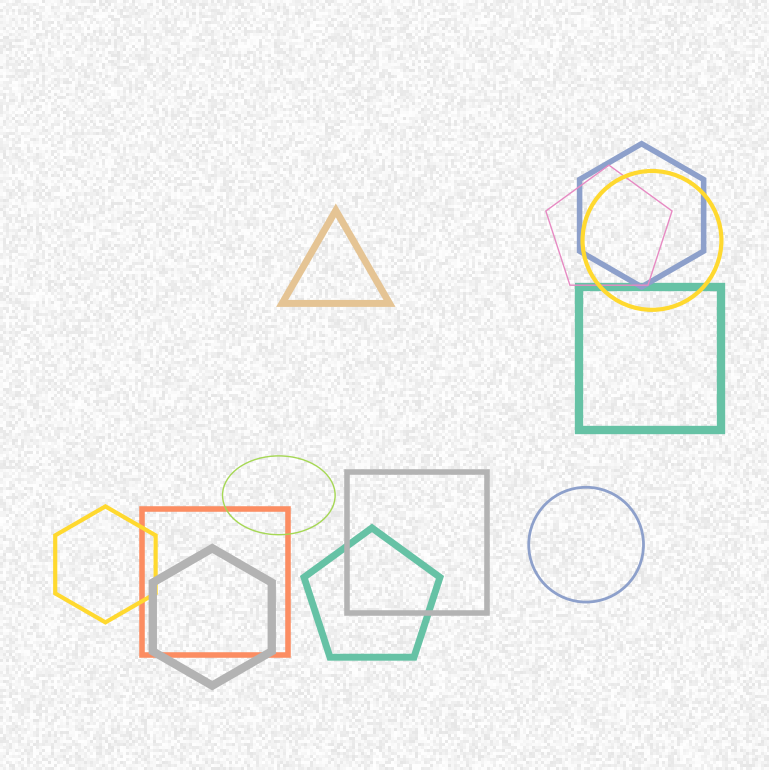[{"shape": "pentagon", "thickness": 2.5, "radius": 0.46, "center": [0.483, 0.222]}, {"shape": "square", "thickness": 3, "radius": 0.46, "center": [0.845, 0.534]}, {"shape": "square", "thickness": 2, "radius": 0.47, "center": [0.279, 0.244]}, {"shape": "circle", "thickness": 1, "radius": 0.37, "center": [0.761, 0.293]}, {"shape": "hexagon", "thickness": 2, "radius": 0.47, "center": [0.833, 0.72]}, {"shape": "pentagon", "thickness": 0.5, "radius": 0.43, "center": [0.791, 0.699]}, {"shape": "oval", "thickness": 0.5, "radius": 0.37, "center": [0.362, 0.357]}, {"shape": "hexagon", "thickness": 1.5, "radius": 0.38, "center": [0.137, 0.267]}, {"shape": "circle", "thickness": 1.5, "radius": 0.45, "center": [0.847, 0.688]}, {"shape": "triangle", "thickness": 2.5, "radius": 0.4, "center": [0.436, 0.646]}, {"shape": "square", "thickness": 2, "radius": 0.45, "center": [0.541, 0.295]}, {"shape": "hexagon", "thickness": 3, "radius": 0.45, "center": [0.276, 0.199]}]